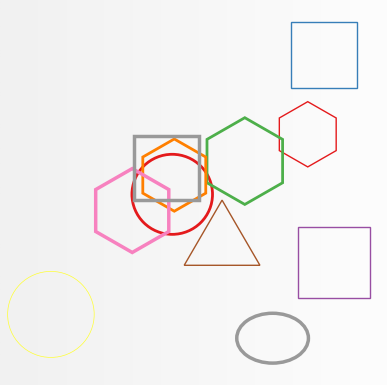[{"shape": "circle", "thickness": 2, "radius": 0.52, "center": [0.444, 0.495]}, {"shape": "hexagon", "thickness": 1, "radius": 0.42, "center": [0.794, 0.651]}, {"shape": "square", "thickness": 1, "radius": 0.42, "center": [0.836, 0.857]}, {"shape": "hexagon", "thickness": 2, "radius": 0.56, "center": [0.632, 0.582]}, {"shape": "square", "thickness": 1, "radius": 0.46, "center": [0.863, 0.318]}, {"shape": "hexagon", "thickness": 2, "radius": 0.47, "center": [0.45, 0.545]}, {"shape": "circle", "thickness": 0.5, "radius": 0.56, "center": [0.131, 0.183]}, {"shape": "triangle", "thickness": 1, "radius": 0.56, "center": [0.573, 0.367]}, {"shape": "hexagon", "thickness": 2.5, "radius": 0.54, "center": [0.341, 0.453]}, {"shape": "oval", "thickness": 2.5, "radius": 0.46, "center": [0.703, 0.122]}, {"shape": "square", "thickness": 2.5, "radius": 0.42, "center": [0.43, 0.563]}]